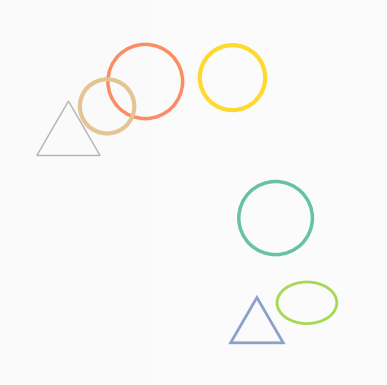[{"shape": "circle", "thickness": 2.5, "radius": 0.47, "center": [0.711, 0.434]}, {"shape": "circle", "thickness": 2.5, "radius": 0.48, "center": [0.375, 0.788]}, {"shape": "triangle", "thickness": 2, "radius": 0.39, "center": [0.663, 0.149]}, {"shape": "oval", "thickness": 2, "radius": 0.39, "center": [0.792, 0.214]}, {"shape": "circle", "thickness": 3, "radius": 0.42, "center": [0.6, 0.798]}, {"shape": "circle", "thickness": 3, "radius": 0.35, "center": [0.276, 0.724]}, {"shape": "triangle", "thickness": 1, "radius": 0.47, "center": [0.177, 0.643]}]